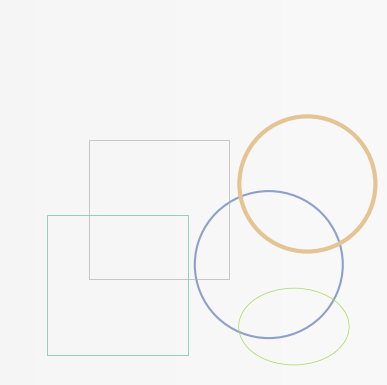[{"shape": "square", "thickness": 0.5, "radius": 0.91, "center": [0.304, 0.26]}, {"shape": "circle", "thickness": 1.5, "radius": 0.95, "center": [0.694, 0.313]}, {"shape": "oval", "thickness": 0.5, "radius": 0.71, "center": [0.758, 0.152]}, {"shape": "circle", "thickness": 3, "radius": 0.88, "center": [0.793, 0.522]}, {"shape": "square", "thickness": 0.5, "radius": 0.91, "center": [0.41, 0.455]}]